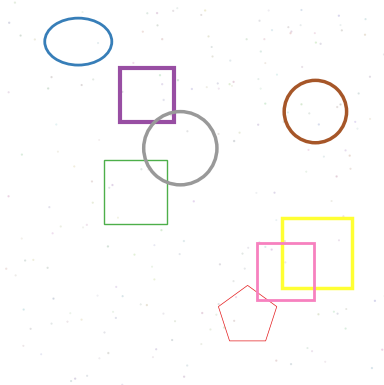[{"shape": "pentagon", "thickness": 0.5, "radius": 0.4, "center": [0.643, 0.179]}, {"shape": "oval", "thickness": 2, "radius": 0.44, "center": [0.203, 0.892]}, {"shape": "square", "thickness": 1, "radius": 0.41, "center": [0.353, 0.501]}, {"shape": "square", "thickness": 3, "radius": 0.35, "center": [0.381, 0.753]}, {"shape": "square", "thickness": 2.5, "radius": 0.45, "center": [0.824, 0.343]}, {"shape": "circle", "thickness": 2.5, "radius": 0.41, "center": [0.819, 0.71]}, {"shape": "square", "thickness": 2, "radius": 0.37, "center": [0.741, 0.296]}, {"shape": "circle", "thickness": 2.5, "radius": 0.48, "center": [0.468, 0.615]}]